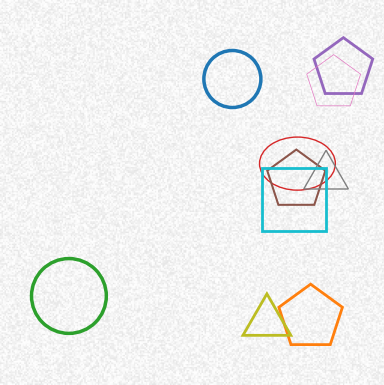[{"shape": "circle", "thickness": 2.5, "radius": 0.37, "center": [0.604, 0.795]}, {"shape": "pentagon", "thickness": 2, "radius": 0.43, "center": [0.807, 0.175]}, {"shape": "circle", "thickness": 2.5, "radius": 0.49, "center": [0.179, 0.231]}, {"shape": "oval", "thickness": 1, "radius": 0.49, "center": [0.773, 0.575]}, {"shape": "pentagon", "thickness": 2, "radius": 0.4, "center": [0.892, 0.822]}, {"shape": "pentagon", "thickness": 1.5, "radius": 0.4, "center": [0.77, 0.532]}, {"shape": "pentagon", "thickness": 0.5, "radius": 0.37, "center": [0.867, 0.785]}, {"shape": "triangle", "thickness": 1, "radius": 0.33, "center": [0.847, 0.543]}, {"shape": "triangle", "thickness": 2, "radius": 0.36, "center": [0.693, 0.165]}, {"shape": "square", "thickness": 2, "radius": 0.41, "center": [0.764, 0.482]}]